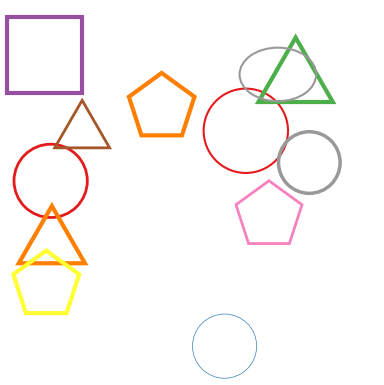[{"shape": "circle", "thickness": 1.5, "radius": 0.55, "center": [0.638, 0.66]}, {"shape": "circle", "thickness": 2, "radius": 0.48, "center": [0.132, 0.53]}, {"shape": "circle", "thickness": 0.5, "radius": 0.42, "center": [0.583, 0.101]}, {"shape": "triangle", "thickness": 3, "radius": 0.56, "center": [0.768, 0.791]}, {"shape": "square", "thickness": 3, "radius": 0.49, "center": [0.115, 0.856]}, {"shape": "pentagon", "thickness": 3, "radius": 0.45, "center": [0.42, 0.721]}, {"shape": "triangle", "thickness": 3, "radius": 0.5, "center": [0.135, 0.366]}, {"shape": "pentagon", "thickness": 3, "radius": 0.45, "center": [0.12, 0.259]}, {"shape": "triangle", "thickness": 2, "radius": 0.41, "center": [0.213, 0.657]}, {"shape": "pentagon", "thickness": 2, "radius": 0.45, "center": [0.699, 0.44]}, {"shape": "oval", "thickness": 1.5, "radius": 0.5, "center": [0.722, 0.807]}, {"shape": "circle", "thickness": 2.5, "radius": 0.4, "center": [0.803, 0.578]}]